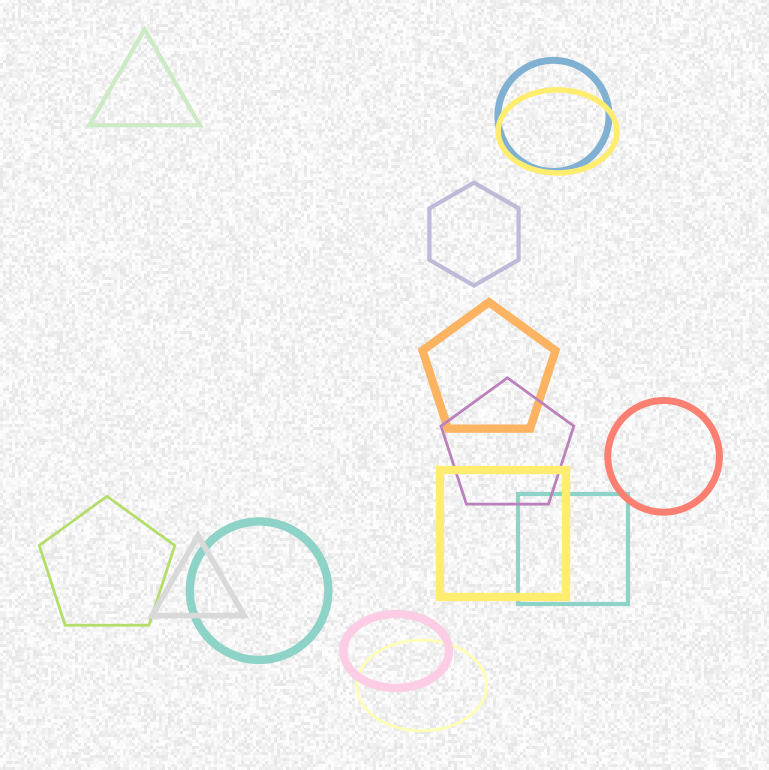[{"shape": "circle", "thickness": 3, "radius": 0.45, "center": [0.336, 0.233]}, {"shape": "square", "thickness": 1.5, "radius": 0.36, "center": [0.744, 0.287]}, {"shape": "oval", "thickness": 1, "radius": 0.42, "center": [0.548, 0.11]}, {"shape": "hexagon", "thickness": 1.5, "radius": 0.33, "center": [0.616, 0.696]}, {"shape": "circle", "thickness": 2.5, "radius": 0.36, "center": [0.862, 0.407]}, {"shape": "circle", "thickness": 2.5, "radius": 0.36, "center": [0.719, 0.849]}, {"shape": "pentagon", "thickness": 3, "radius": 0.45, "center": [0.635, 0.517]}, {"shape": "pentagon", "thickness": 1, "radius": 0.46, "center": [0.139, 0.263]}, {"shape": "oval", "thickness": 3, "radius": 0.34, "center": [0.514, 0.155]}, {"shape": "triangle", "thickness": 2, "radius": 0.35, "center": [0.257, 0.235]}, {"shape": "pentagon", "thickness": 1, "radius": 0.45, "center": [0.659, 0.419]}, {"shape": "triangle", "thickness": 1.5, "radius": 0.41, "center": [0.188, 0.879]}, {"shape": "oval", "thickness": 2, "radius": 0.39, "center": [0.724, 0.829]}, {"shape": "square", "thickness": 3, "radius": 0.41, "center": [0.654, 0.307]}]